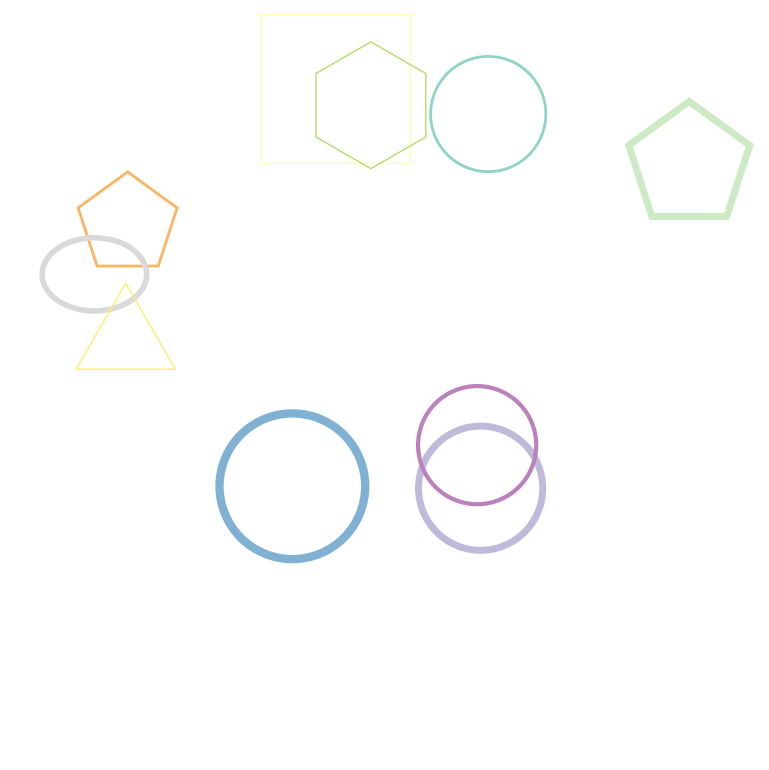[{"shape": "circle", "thickness": 1, "radius": 0.37, "center": [0.634, 0.852]}, {"shape": "square", "thickness": 0.5, "radius": 0.48, "center": [0.435, 0.885]}, {"shape": "circle", "thickness": 2.5, "radius": 0.4, "center": [0.624, 0.366]}, {"shape": "circle", "thickness": 3, "radius": 0.47, "center": [0.38, 0.368]}, {"shape": "pentagon", "thickness": 1, "radius": 0.34, "center": [0.166, 0.709]}, {"shape": "hexagon", "thickness": 0.5, "radius": 0.41, "center": [0.482, 0.863]}, {"shape": "oval", "thickness": 2, "radius": 0.34, "center": [0.123, 0.644]}, {"shape": "circle", "thickness": 1.5, "radius": 0.38, "center": [0.62, 0.422]}, {"shape": "pentagon", "thickness": 2.5, "radius": 0.41, "center": [0.895, 0.786]}, {"shape": "triangle", "thickness": 0.5, "radius": 0.37, "center": [0.163, 0.558]}]